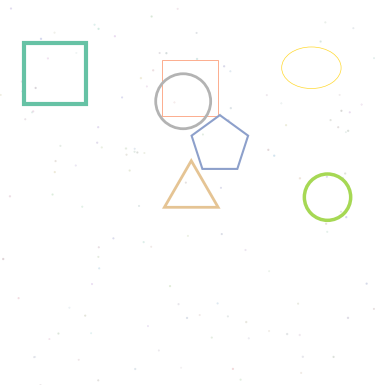[{"shape": "square", "thickness": 3, "radius": 0.4, "center": [0.143, 0.809]}, {"shape": "square", "thickness": 0.5, "radius": 0.36, "center": [0.493, 0.771]}, {"shape": "pentagon", "thickness": 1.5, "radius": 0.39, "center": [0.571, 0.624]}, {"shape": "circle", "thickness": 2.5, "radius": 0.3, "center": [0.851, 0.488]}, {"shape": "oval", "thickness": 0.5, "radius": 0.39, "center": [0.809, 0.824]}, {"shape": "triangle", "thickness": 2, "radius": 0.4, "center": [0.497, 0.502]}, {"shape": "circle", "thickness": 2, "radius": 0.36, "center": [0.476, 0.737]}]